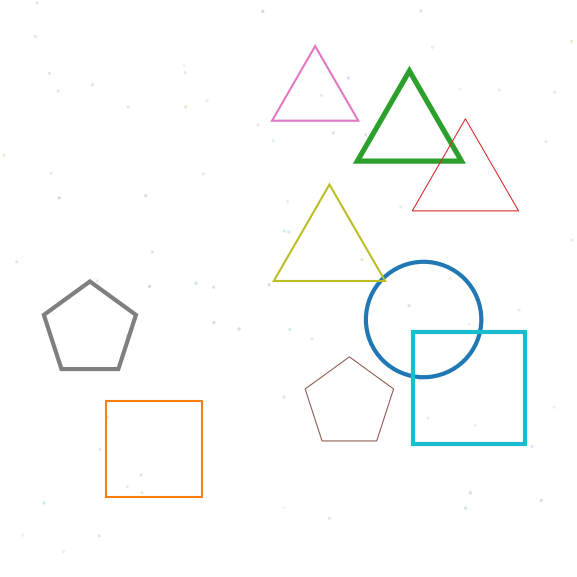[{"shape": "circle", "thickness": 2, "radius": 0.5, "center": [0.734, 0.446]}, {"shape": "square", "thickness": 1, "radius": 0.42, "center": [0.266, 0.222]}, {"shape": "triangle", "thickness": 2.5, "radius": 0.52, "center": [0.709, 0.772]}, {"shape": "triangle", "thickness": 0.5, "radius": 0.53, "center": [0.806, 0.687]}, {"shape": "pentagon", "thickness": 0.5, "radius": 0.4, "center": [0.605, 0.301]}, {"shape": "triangle", "thickness": 1, "radius": 0.43, "center": [0.546, 0.833]}, {"shape": "pentagon", "thickness": 2, "radius": 0.42, "center": [0.156, 0.428]}, {"shape": "triangle", "thickness": 1, "radius": 0.56, "center": [0.57, 0.568]}, {"shape": "square", "thickness": 2, "radius": 0.49, "center": [0.811, 0.328]}]